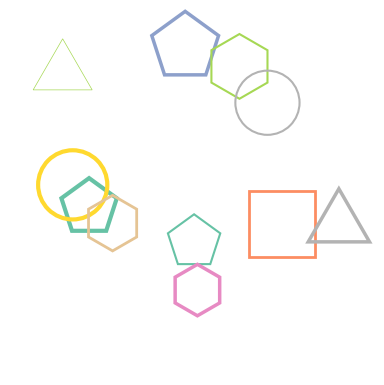[{"shape": "pentagon", "thickness": 3, "radius": 0.38, "center": [0.231, 0.462]}, {"shape": "pentagon", "thickness": 1.5, "radius": 0.36, "center": [0.504, 0.372]}, {"shape": "square", "thickness": 2, "radius": 0.43, "center": [0.733, 0.417]}, {"shape": "pentagon", "thickness": 2.5, "radius": 0.46, "center": [0.481, 0.879]}, {"shape": "hexagon", "thickness": 2.5, "radius": 0.33, "center": [0.513, 0.247]}, {"shape": "triangle", "thickness": 0.5, "radius": 0.44, "center": [0.163, 0.811]}, {"shape": "hexagon", "thickness": 1.5, "radius": 0.42, "center": [0.622, 0.828]}, {"shape": "circle", "thickness": 3, "radius": 0.45, "center": [0.189, 0.52]}, {"shape": "hexagon", "thickness": 2, "radius": 0.36, "center": [0.292, 0.421]}, {"shape": "circle", "thickness": 1.5, "radius": 0.42, "center": [0.695, 0.733]}, {"shape": "triangle", "thickness": 2.5, "radius": 0.46, "center": [0.88, 0.418]}]